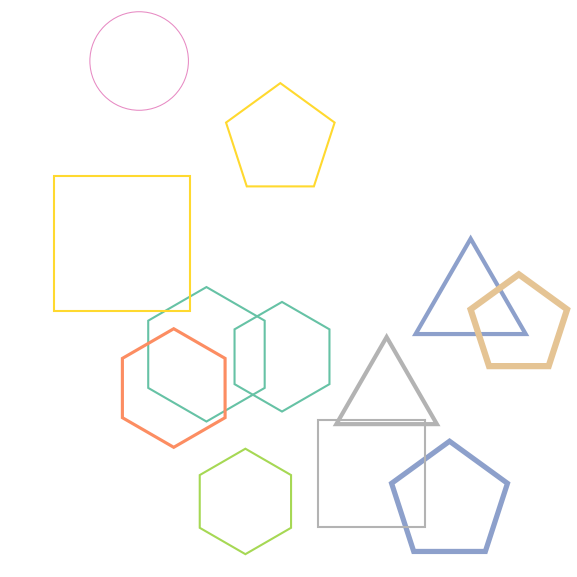[{"shape": "hexagon", "thickness": 1, "radius": 0.58, "center": [0.357, 0.386]}, {"shape": "hexagon", "thickness": 1, "radius": 0.47, "center": [0.488, 0.381]}, {"shape": "hexagon", "thickness": 1.5, "radius": 0.51, "center": [0.301, 0.327]}, {"shape": "triangle", "thickness": 2, "radius": 0.55, "center": [0.815, 0.476]}, {"shape": "pentagon", "thickness": 2.5, "radius": 0.53, "center": [0.778, 0.13]}, {"shape": "circle", "thickness": 0.5, "radius": 0.43, "center": [0.241, 0.893]}, {"shape": "hexagon", "thickness": 1, "radius": 0.46, "center": [0.425, 0.131]}, {"shape": "square", "thickness": 1, "radius": 0.59, "center": [0.211, 0.577]}, {"shape": "pentagon", "thickness": 1, "radius": 0.49, "center": [0.485, 0.756]}, {"shape": "pentagon", "thickness": 3, "radius": 0.44, "center": [0.898, 0.436]}, {"shape": "triangle", "thickness": 2, "radius": 0.5, "center": [0.669, 0.315]}, {"shape": "square", "thickness": 1, "radius": 0.46, "center": [0.643, 0.179]}]